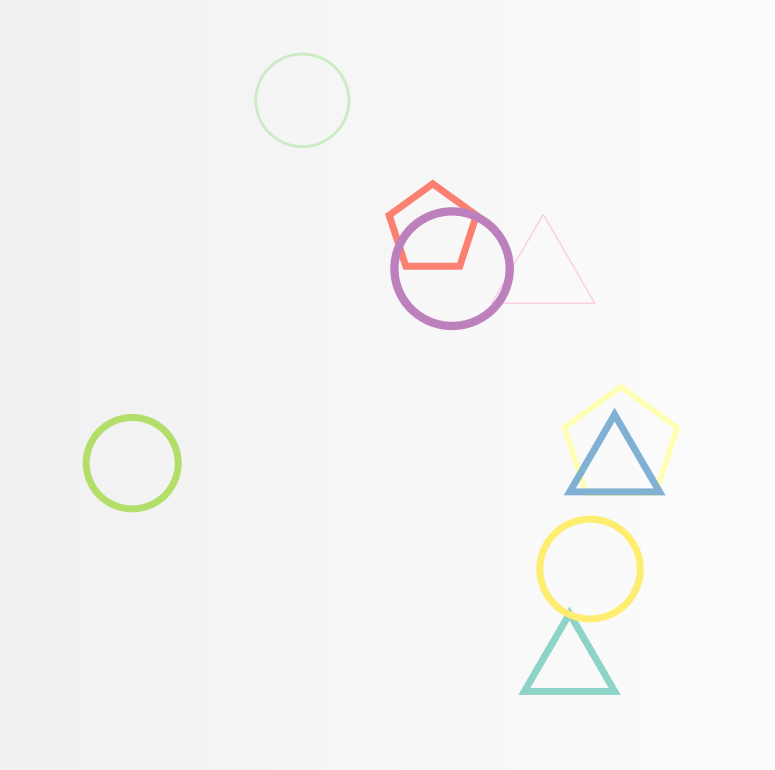[{"shape": "triangle", "thickness": 2.5, "radius": 0.34, "center": [0.735, 0.136]}, {"shape": "pentagon", "thickness": 2, "radius": 0.38, "center": [0.801, 0.421]}, {"shape": "pentagon", "thickness": 2.5, "radius": 0.3, "center": [0.558, 0.702]}, {"shape": "triangle", "thickness": 2.5, "radius": 0.33, "center": [0.793, 0.395]}, {"shape": "circle", "thickness": 2.5, "radius": 0.3, "center": [0.171, 0.398]}, {"shape": "triangle", "thickness": 0.5, "radius": 0.39, "center": [0.701, 0.645]}, {"shape": "circle", "thickness": 3, "radius": 0.37, "center": [0.583, 0.651]}, {"shape": "circle", "thickness": 1, "radius": 0.3, "center": [0.39, 0.87]}, {"shape": "circle", "thickness": 2.5, "radius": 0.32, "center": [0.761, 0.261]}]